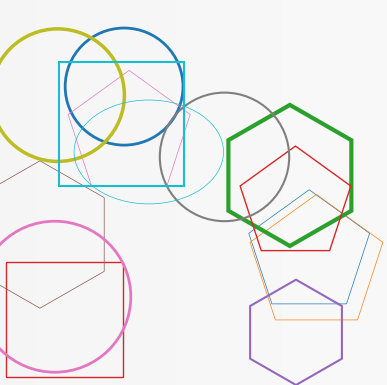[{"shape": "circle", "thickness": 2, "radius": 0.76, "center": [0.32, 0.775]}, {"shape": "pentagon", "thickness": 0.5, "radius": 0.82, "center": [0.798, 0.343]}, {"shape": "pentagon", "thickness": 0.5, "radius": 0.9, "center": [0.817, 0.315]}, {"shape": "hexagon", "thickness": 3, "radius": 0.92, "center": [0.748, 0.544]}, {"shape": "square", "thickness": 1, "radius": 0.75, "center": [0.166, 0.17]}, {"shape": "pentagon", "thickness": 1, "radius": 0.75, "center": [0.762, 0.47]}, {"shape": "hexagon", "thickness": 1.5, "radius": 0.68, "center": [0.764, 0.137]}, {"shape": "hexagon", "thickness": 0.5, "radius": 0.96, "center": [0.103, 0.391]}, {"shape": "circle", "thickness": 2, "radius": 0.98, "center": [0.141, 0.229]}, {"shape": "pentagon", "thickness": 0.5, "radius": 0.83, "center": [0.333, 0.651]}, {"shape": "circle", "thickness": 1.5, "radius": 0.83, "center": [0.579, 0.592]}, {"shape": "circle", "thickness": 2.5, "radius": 0.86, "center": [0.149, 0.753]}, {"shape": "square", "thickness": 1.5, "radius": 0.81, "center": [0.314, 0.678]}, {"shape": "oval", "thickness": 0.5, "radius": 0.96, "center": [0.384, 0.605]}]